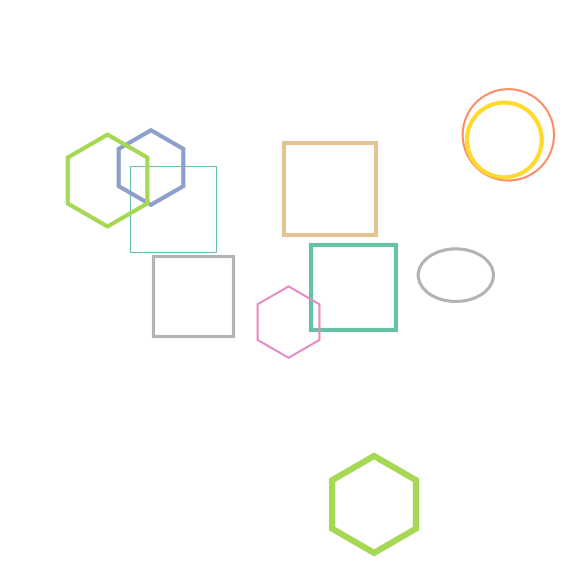[{"shape": "square", "thickness": 0.5, "radius": 0.37, "center": [0.299, 0.637]}, {"shape": "square", "thickness": 2, "radius": 0.37, "center": [0.613, 0.501]}, {"shape": "circle", "thickness": 1, "radius": 0.4, "center": [0.88, 0.766]}, {"shape": "hexagon", "thickness": 2, "radius": 0.32, "center": [0.261, 0.709]}, {"shape": "hexagon", "thickness": 1, "radius": 0.31, "center": [0.5, 0.441]}, {"shape": "hexagon", "thickness": 2, "radius": 0.4, "center": [0.186, 0.687]}, {"shape": "hexagon", "thickness": 3, "radius": 0.42, "center": [0.648, 0.126]}, {"shape": "circle", "thickness": 2, "radius": 0.32, "center": [0.873, 0.757]}, {"shape": "square", "thickness": 2, "radius": 0.4, "center": [0.571, 0.672]}, {"shape": "square", "thickness": 1.5, "radius": 0.35, "center": [0.334, 0.486]}, {"shape": "oval", "thickness": 1.5, "radius": 0.33, "center": [0.789, 0.523]}]